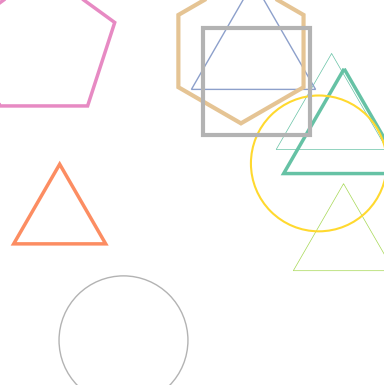[{"shape": "triangle", "thickness": 0.5, "radius": 0.83, "center": [0.861, 0.695]}, {"shape": "triangle", "thickness": 2.5, "radius": 0.91, "center": [0.894, 0.64]}, {"shape": "triangle", "thickness": 2.5, "radius": 0.69, "center": [0.155, 0.436]}, {"shape": "triangle", "thickness": 1, "radius": 0.93, "center": [0.658, 0.861]}, {"shape": "pentagon", "thickness": 2.5, "radius": 0.97, "center": [0.114, 0.882]}, {"shape": "triangle", "thickness": 0.5, "radius": 0.75, "center": [0.892, 0.372]}, {"shape": "circle", "thickness": 1.5, "radius": 0.88, "center": [0.828, 0.576]}, {"shape": "hexagon", "thickness": 3, "radius": 0.94, "center": [0.626, 0.867]}, {"shape": "circle", "thickness": 1, "radius": 0.84, "center": [0.321, 0.116]}, {"shape": "square", "thickness": 3, "radius": 0.69, "center": [0.667, 0.788]}]